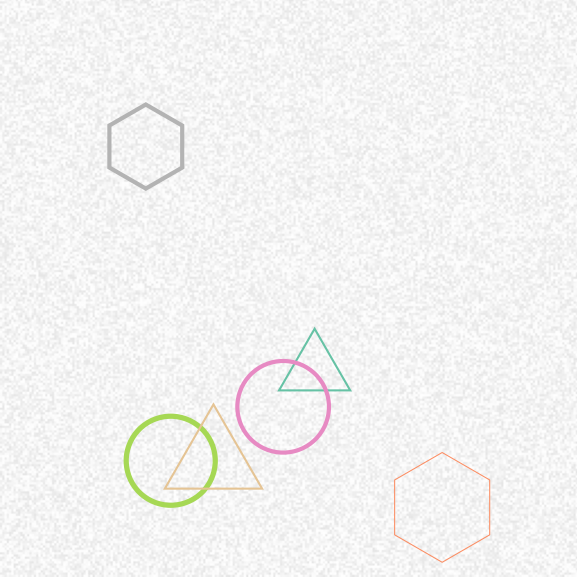[{"shape": "triangle", "thickness": 1, "radius": 0.36, "center": [0.545, 0.359]}, {"shape": "hexagon", "thickness": 0.5, "radius": 0.48, "center": [0.766, 0.121]}, {"shape": "circle", "thickness": 2, "radius": 0.4, "center": [0.49, 0.295]}, {"shape": "circle", "thickness": 2.5, "radius": 0.39, "center": [0.296, 0.201]}, {"shape": "triangle", "thickness": 1, "radius": 0.49, "center": [0.37, 0.202]}, {"shape": "hexagon", "thickness": 2, "radius": 0.36, "center": [0.252, 0.745]}]